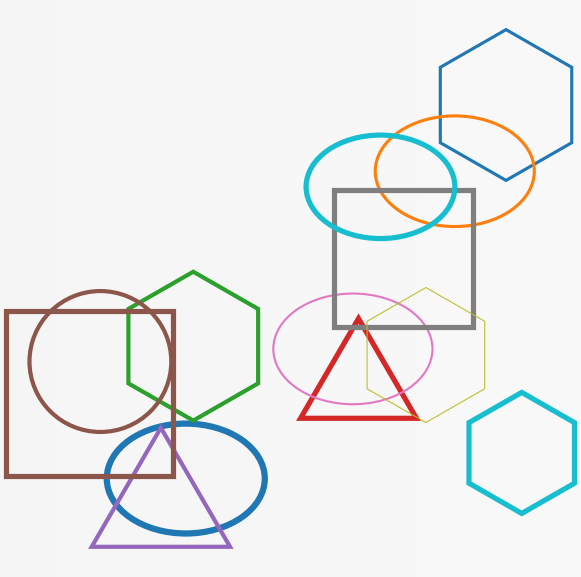[{"shape": "oval", "thickness": 3, "radius": 0.68, "center": [0.32, 0.17]}, {"shape": "hexagon", "thickness": 1.5, "radius": 0.65, "center": [0.871, 0.817]}, {"shape": "oval", "thickness": 1.5, "radius": 0.68, "center": [0.782, 0.703]}, {"shape": "hexagon", "thickness": 2, "radius": 0.64, "center": [0.333, 0.4]}, {"shape": "triangle", "thickness": 2.5, "radius": 0.58, "center": [0.617, 0.332]}, {"shape": "triangle", "thickness": 2, "radius": 0.69, "center": [0.277, 0.121]}, {"shape": "circle", "thickness": 2, "radius": 0.61, "center": [0.173, 0.373]}, {"shape": "square", "thickness": 2.5, "radius": 0.72, "center": [0.154, 0.318]}, {"shape": "oval", "thickness": 1, "radius": 0.68, "center": [0.607, 0.395]}, {"shape": "square", "thickness": 2.5, "radius": 0.6, "center": [0.694, 0.551]}, {"shape": "hexagon", "thickness": 0.5, "radius": 0.58, "center": [0.733, 0.384]}, {"shape": "oval", "thickness": 2.5, "radius": 0.64, "center": [0.655, 0.676]}, {"shape": "hexagon", "thickness": 2.5, "radius": 0.52, "center": [0.898, 0.215]}]